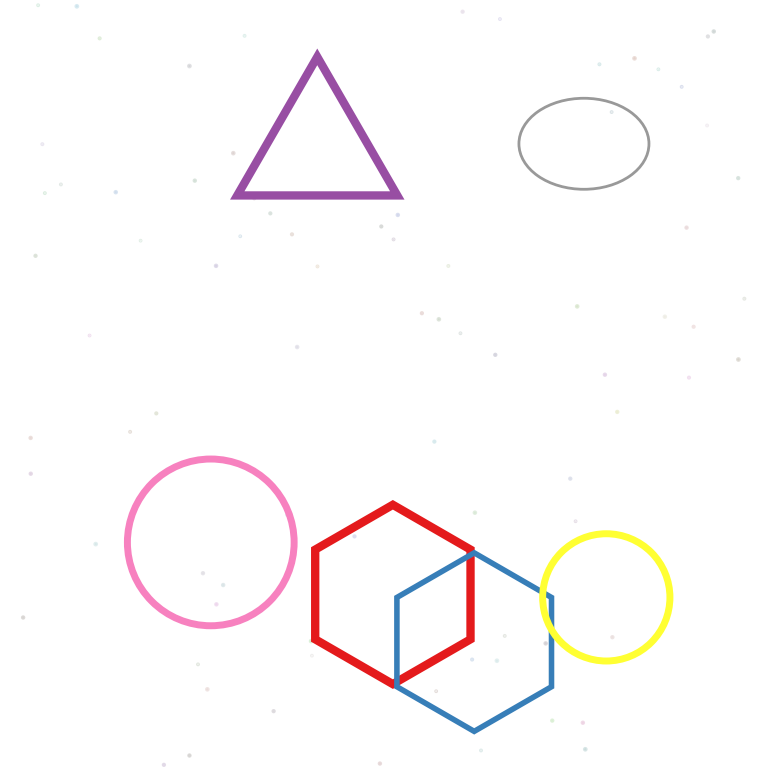[{"shape": "hexagon", "thickness": 3, "radius": 0.58, "center": [0.51, 0.228]}, {"shape": "hexagon", "thickness": 2, "radius": 0.58, "center": [0.616, 0.166]}, {"shape": "triangle", "thickness": 3, "radius": 0.6, "center": [0.412, 0.806]}, {"shape": "circle", "thickness": 2.5, "radius": 0.41, "center": [0.787, 0.224]}, {"shape": "circle", "thickness": 2.5, "radius": 0.54, "center": [0.274, 0.296]}, {"shape": "oval", "thickness": 1, "radius": 0.42, "center": [0.758, 0.813]}]